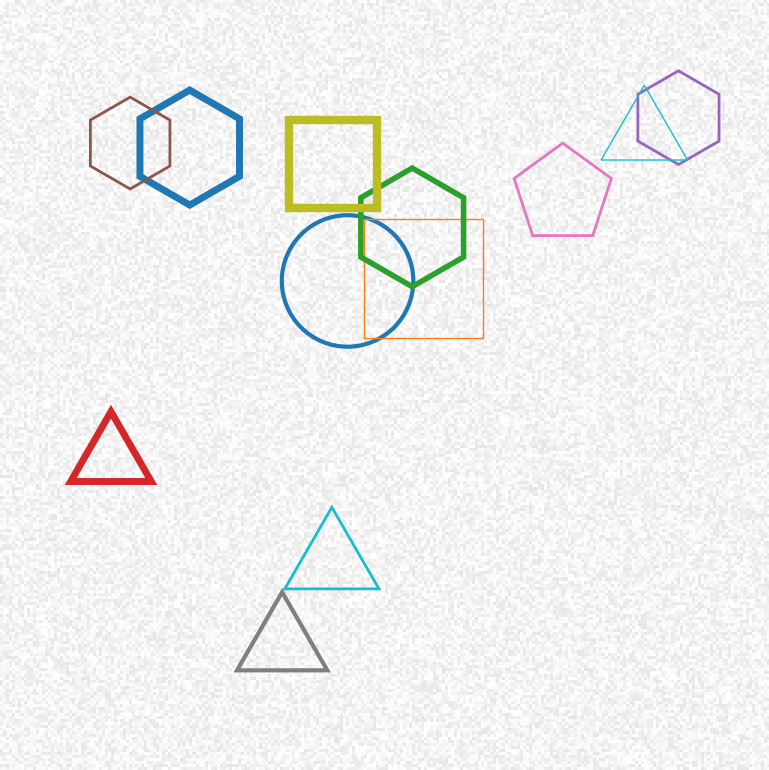[{"shape": "circle", "thickness": 1.5, "radius": 0.43, "center": [0.451, 0.635]}, {"shape": "hexagon", "thickness": 2.5, "radius": 0.37, "center": [0.246, 0.808]}, {"shape": "square", "thickness": 0.5, "radius": 0.39, "center": [0.55, 0.638]}, {"shape": "hexagon", "thickness": 2, "radius": 0.39, "center": [0.535, 0.705]}, {"shape": "triangle", "thickness": 2.5, "radius": 0.3, "center": [0.144, 0.405]}, {"shape": "hexagon", "thickness": 1, "radius": 0.3, "center": [0.881, 0.847]}, {"shape": "hexagon", "thickness": 1, "radius": 0.3, "center": [0.169, 0.814]}, {"shape": "pentagon", "thickness": 1, "radius": 0.33, "center": [0.731, 0.748]}, {"shape": "triangle", "thickness": 1.5, "radius": 0.34, "center": [0.366, 0.163]}, {"shape": "square", "thickness": 3, "radius": 0.29, "center": [0.433, 0.788]}, {"shape": "triangle", "thickness": 0.5, "radius": 0.32, "center": [0.837, 0.825]}, {"shape": "triangle", "thickness": 1, "radius": 0.35, "center": [0.431, 0.271]}]